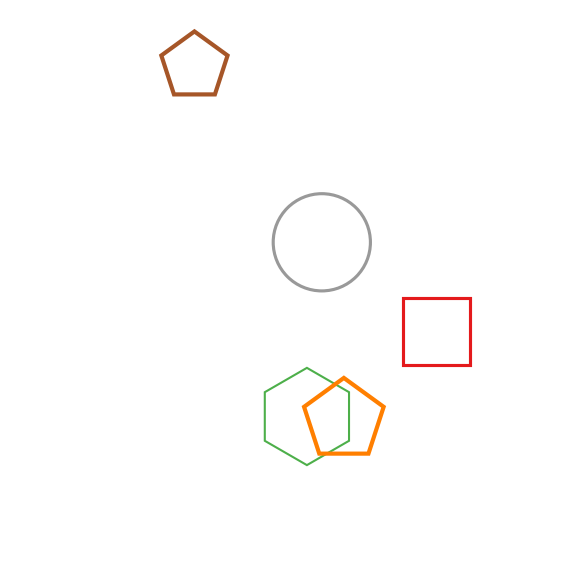[{"shape": "square", "thickness": 1.5, "radius": 0.29, "center": [0.756, 0.425]}, {"shape": "hexagon", "thickness": 1, "radius": 0.42, "center": [0.531, 0.278]}, {"shape": "pentagon", "thickness": 2, "radius": 0.36, "center": [0.595, 0.272]}, {"shape": "pentagon", "thickness": 2, "radius": 0.3, "center": [0.337, 0.884]}, {"shape": "circle", "thickness": 1.5, "radius": 0.42, "center": [0.557, 0.58]}]